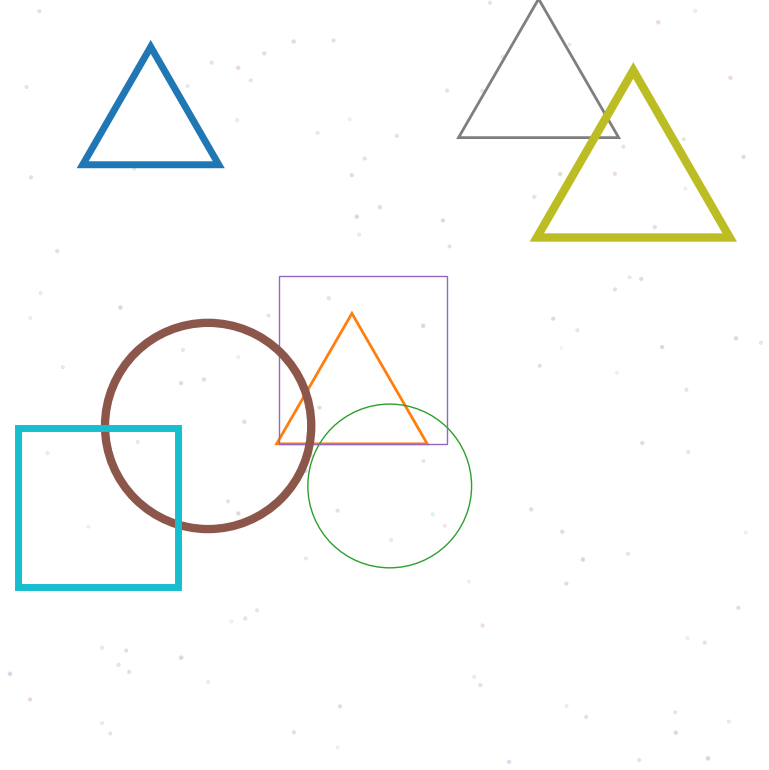[{"shape": "triangle", "thickness": 2.5, "radius": 0.51, "center": [0.196, 0.837]}, {"shape": "triangle", "thickness": 1, "radius": 0.56, "center": [0.457, 0.48]}, {"shape": "circle", "thickness": 0.5, "radius": 0.53, "center": [0.506, 0.369]}, {"shape": "square", "thickness": 0.5, "radius": 0.55, "center": [0.471, 0.533]}, {"shape": "circle", "thickness": 3, "radius": 0.67, "center": [0.27, 0.447]}, {"shape": "triangle", "thickness": 1, "radius": 0.6, "center": [0.699, 0.881]}, {"shape": "triangle", "thickness": 3, "radius": 0.72, "center": [0.822, 0.764]}, {"shape": "square", "thickness": 2.5, "radius": 0.52, "center": [0.128, 0.341]}]